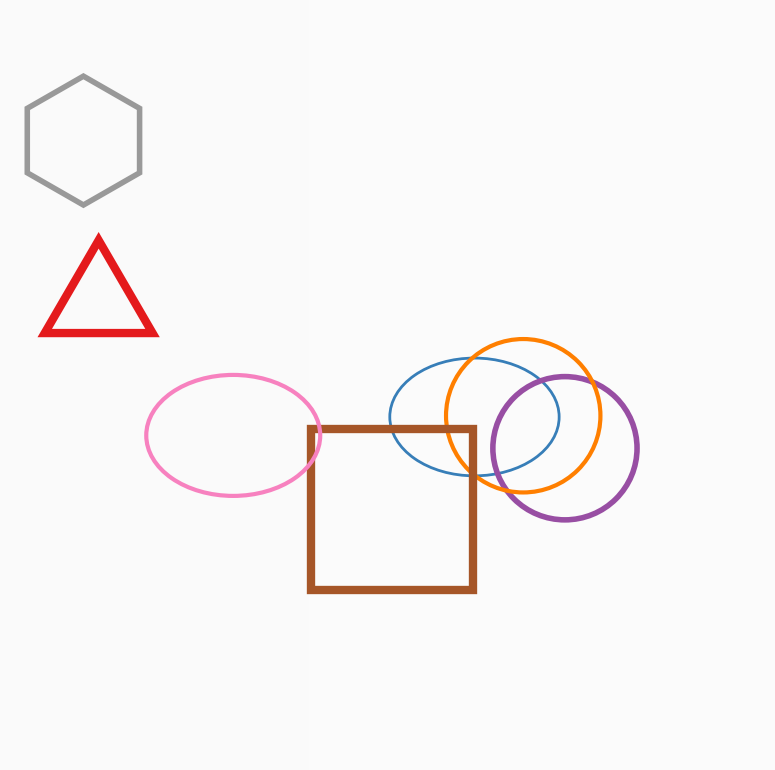[{"shape": "triangle", "thickness": 3, "radius": 0.4, "center": [0.127, 0.608]}, {"shape": "oval", "thickness": 1, "radius": 0.55, "center": [0.612, 0.458]}, {"shape": "circle", "thickness": 2, "radius": 0.47, "center": [0.729, 0.418]}, {"shape": "circle", "thickness": 1.5, "radius": 0.5, "center": [0.675, 0.46]}, {"shape": "square", "thickness": 3, "radius": 0.52, "center": [0.505, 0.339]}, {"shape": "oval", "thickness": 1.5, "radius": 0.56, "center": [0.301, 0.435]}, {"shape": "hexagon", "thickness": 2, "radius": 0.42, "center": [0.108, 0.817]}]